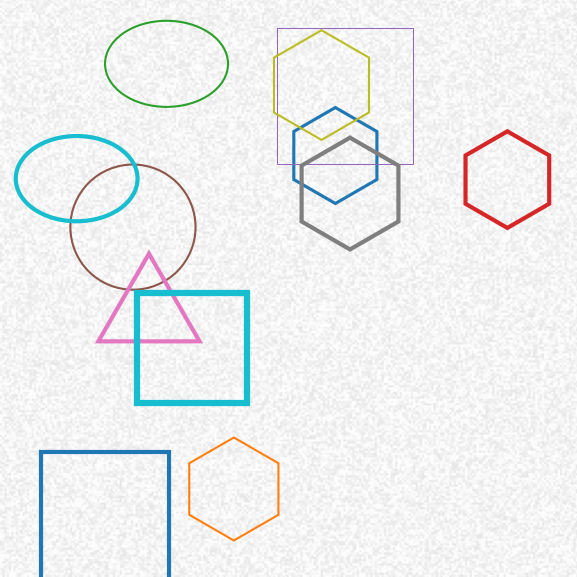[{"shape": "square", "thickness": 2, "radius": 0.55, "center": [0.181, 0.105]}, {"shape": "hexagon", "thickness": 1.5, "radius": 0.42, "center": [0.581, 0.73]}, {"shape": "hexagon", "thickness": 1, "radius": 0.45, "center": [0.405, 0.152]}, {"shape": "oval", "thickness": 1, "radius": 0.53, "center": [0.288, 0.889]}, {"shape": "hexagon", "thickness": 2, "radius": 0.42, "center": [0.879, 0.688]}, {"shape": "square", "thickness": 0.5, "radius": 0.59, "center": [0.598, 0.833]}, {"shape": "circle", "thickness": 1, "radius": 0.54, "center": [0.23, 0.606]}, {"shape": "triangle", "thickness": 2, "radius": 0.51, "center": [0.258, 0.459]}, {"shape": "hexagon", "thickness": 2, "radius": 0.48, "center": [0.606, 0.664]}, {"shape": "hexagon", "thickness": 1, "radius": 0.47, "center": [0.557, 0.852]}, {"shape": "oval", "thickness": 2, "radius": 0.53, "center": [0.133, 0.69]}, {"shape": "square", "thickness": 3, "radius": 0.47, "center": [0.332, 0.396]}]